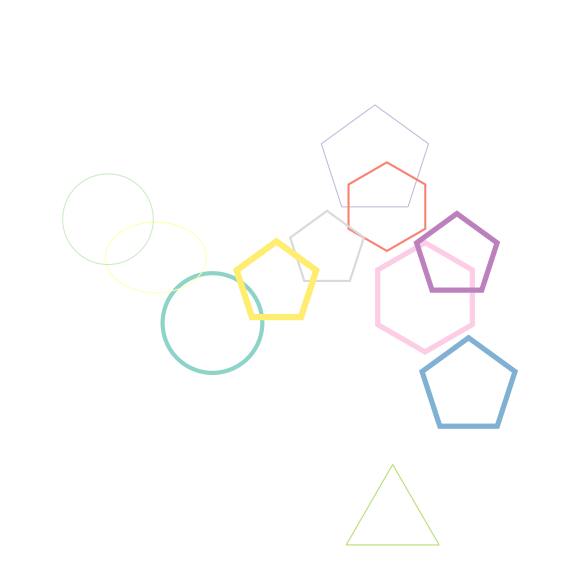[{"shape": "circle", "thickness": 2, "radius": 0.43, "center": [0.368, 0.44]}, {"shape": "oval", "thickness": 0.5, "radius": 0.44, "center": [0.27, 0.553]}, {"shape": "pentagon", "thickness": 0.5, "radius": 0.49, "center": [0.649, 0.72]}, {"shape": "hexagon", "thickness": 1, "radius": 0.38, "center": [0.67, 0.641]}, {"shape": "pentagon", "thickness": 2.5, "radius": 0.42, "center": [0.811, 0.33]}, {"shape": "triangle", "thickness": 0.5, "radius": 0.46, "center": [0.68, 0.102]}, {"shape": "hexagon", "thickness": 2.5, "radius": 0.47, "center": [0.736, 0.484]}, {"shape": "pentagon", "thickness": 1, "radius": 0.34, "center": [0.566, 0.567]}, {"shape": "pentagon", "thickness": 2.5, "radius": 0.37, "center": [0.791, 0.556]}, {"shape": "circle", "thickness": 0.5, "radius": 0.39, "center": [0.187, 0.62]}, {"shape": "pentagon", "thickness": 3, "radius": 0.36, "center": [0.479, 0.509]}]